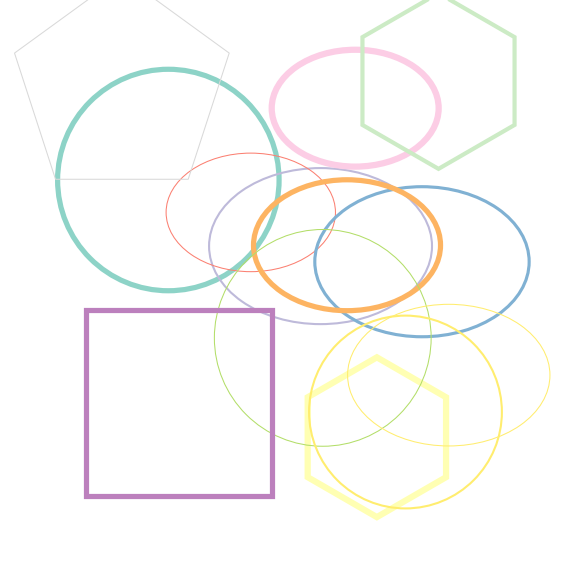[{"shape": "circle", "thickness": 2.5, "radius": 0.96, "center": [0.292, 0.687]}, {"shape": "hexagon", "thickness": 3, "radius": 0.69, "center": [0.653, 0.242]}, {"shape": "oval", "thickness": 1, "radius": 0.97, "center": [0.555, 0.573]}, {"shape": "oval", "thickness": 0.5, "radius": 0.73, "center": [0.434, 0.631]}, {"shape": "oval", "thickness": 1.5, "radius": 0.93, "center": [0.731, 0.546]}, {"shape": "oval", "thickness": 2.5, "radius": 0.81, "center": [0.601, 0.574]}, {"shape": "circle", "thickness": 0.5, "radius": 0.94, "center": [0.559, 0.414]}, {"shape": "oval", "thickness": 3, "radius": 0.72, "center": [0.615, 0.812]}, {"shape": "pentagon", "thickness": 0.5, "radius": 0.98, "center": [0.211, 0.847]}, {"shape": "square", "thickness": 2.5, "radius": 0.81, "center": [0.311, 0.301]}, {"shape": "hexagon", "thickness": 2, "radius": 0.76, "center": [0.759, 0.859]}, {"shape": "circle", "thickness": 1, "radius": 0.83, "center": [0.702, 0.286]}, {"shape": "oval", "thickness": 0.5, "radius": 0.88, "center": [0.777, 0.35]}]